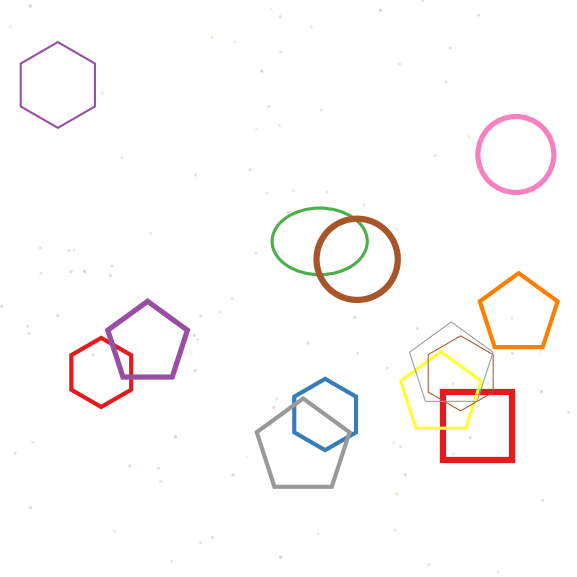[{"shape": "square", "thickness": 3, "radius": 0.3, "center": [0.827, 0.261]}, {"shape": "hexagon", "thickness": 2, "radius": 0.3, "center": [0.175, 0.354]}, {"shape": "hexagon", "thickness": 2, "radius": 0.31, "center": [0.563, 0.281]}, {"shape": "oval", "thickness": 1.5, "radius": 0.41, "center": [0.554, 0.581]}, {"shape": "pentagon", "thickness": 2.5, "radius": 0.36, "center": [0.256, 0.405]}, {"shape": "hexagon", "thickness": 1, "radius": 0.37, "center": [0.1, 0.852]}, {"shape": "pentagon", "thickness": 2, "radius": 0.35, "center": [0.898, 0.455]}, {"shape": "pentagon", "thickness": 1.5, "radius": 0.37, "center": [0.763, 0.317]}, {"shape": "circle", "thickness": 3, "radius": 0.35, "center": [0.618, 0.55]}, {"shape": "hexagon", "thickness": 0.5, "radius": 0.32, "center": [0.798, 0.353]}, {"shape": "circle", "thickness": 2.5, "radius": 0.33, "center": [0.893, 0.732]}, {"shape": "pentagon", "thickness": 2, "radius": 0.42, "center": [0.525, 0.225]}, {"shape": "pentagon", "thickness": 0.5, "radius": 0.38, "center": [0.781, 0.366]}]